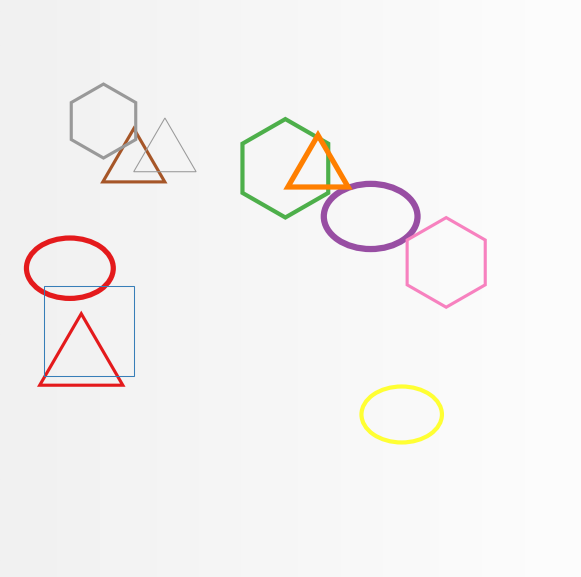[{"shape": "oval", "thickness": 2.5, "radius": 0.37, "center": [0.12, 0.535]}, {"shape": "triangle", "thickness": 1.5, "radius": 0.41, "center": [0.14, 0.373]}, {"shape": "square", "thickness": 0.5, "radius": 0.39, "center": [0.153, 0.427]}, {"shape": "hexagon", "thickness": 2, "radius": 0.43, "center": [0.491, 0.708]}, {"shape": "oval", "thickness": 3, "radius": 0.4, "center": [0.638, 0.624]}, {"shape": "triangle", "thickness": 2.5, "radius": 0.3, "center": [0.547, 0.705]}, {"shape": "oval", "thickness": 2, "radius": 0.35, "center": [0.691, 0.281]}, {"shape": "triangle", "thickness": 1.5, "radius": 0.31, "center": [0.23, 0.715]}, {"shape": "hexagon", "thickness": 1.5, "radius": 0.39, "center": [0.768, 0.545]}, {"shape": "hexagon", "thickness": 1.5, "radius": 0.32, "center": [0.178, 0.79]}, {"shape": "triangle", "thickness": 0.5, "radius": 0.31, "center": [0.284, 0.733]}]